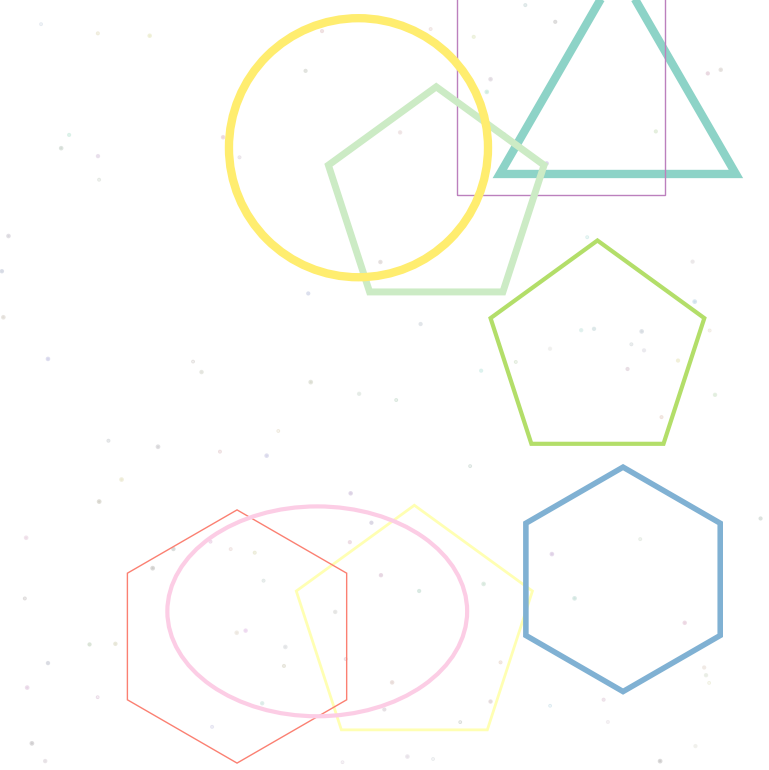[{"shape": "triangle", "thickness": 3, "radius": 0.89, "center": [0.802, 0.863]}, {"shape": "pentagon", "thickness": 1, "radius": 0.81, "center": [0.538, 0.183]}, {"shape": "hexagon", "thickness": 0.5, "radius": 0.82, "center": [0.308, 0.173]}, {"shape": "hexagon", "thickness": 2, "radius": 0.73, "center": [0.809, 0.248]}, {"shape": "pentagon", "thickness": 1.5, "radius": 0.73, "center": [0.776, 0.542]}, {"shape": "oval", "thickness": 1.5, "radius": 0.97, "center": [0.412, 0.206]}, {"shape": "square", "thickness": 0.5, "radius": 0.67, "center": [0.728, 0.881]}, {"shape": "pentagon", "thickness": 2.5, "radius": 0.74, "center": [0.567, 0.74]}, {"shape": "circle", "thickness": 3, "radius": 0.84, "center": [0.466, 0.808]}]